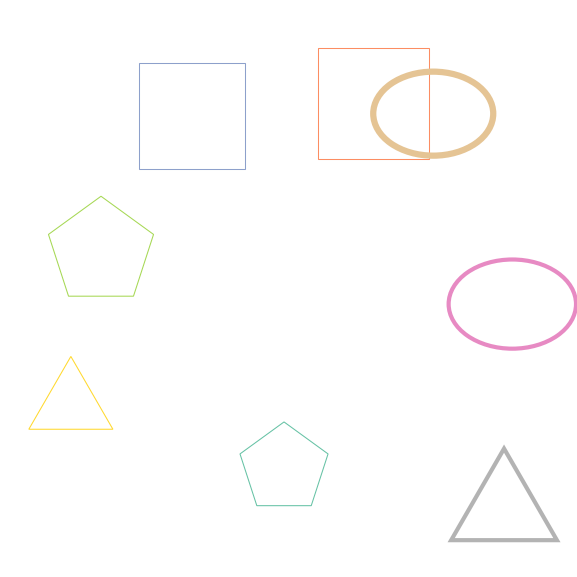[{"shape": "pentagon", "thickness": 0.5, "radius": 0.4, "center": [0.492, 0.188]}, {"shape": "square", "thickness": 0.5, "radius": 0.48, "center": [0.647, 0.82]}, {"shape": "square", "thickness": 0.5, "radius": 0.46, "center": [0.332, 0.798]}, {"shape": "oval", "thickness": 2, "radius": 0.55, "center": [0.887, 0.473]}, {"shape": "pentagon", "thickness": 0.5, "radius": 0.48, "center": [0.175, 0.564]}, {"shape": "triangle", "thickness": 0.5, "radius": 0.42, "center": [0.123, 0.298]}, {"shape": "oval", "thickness": 3, "radius": 0.52, "center": [0.75, 0.802]}, {"shape": "triangle", "thickness": 2, "radius": 0.53, "center": [0.873, 0.117]}]